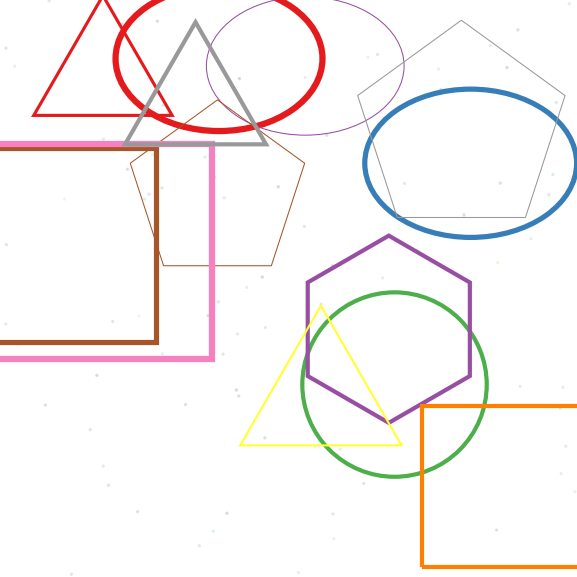[{"shape": "triangle", "thickness": 1.5, "radius": 0.69, "center": [0.178, 0.868]}, {"shape": "oval", "thickness": 3, "radius": 0.9, "center": [0.379, 0.898]}, {"shape": "oval", "thickness": 2.5, "radius": 0.92, "center": [0.815, 0.716]}, {"shape": "circle", "thickness": 2, "radius": 0.8, "center": [0.683, 0.333]}, {"shape": "hexagon", "thickness": 2, "radius": 0.81, "center": [0.673, 0.429]}, {"shape": "oval", "thickness": 0.5, "radius": 0.86, "center": [0.529, 0.885]}, {"shape": "square", "thickness": 2, "radius": 0.7, "center": [0.87, 0.157]}, {"shape": "triangle", "thickness": 1, "radius": 0.81, "center": [0.556, 0.309]}, {"shape": "square", "thickness": 2.5, "radius": 0.84, "center": [0.103, 0.574]}, {"shape": "pentagon", "thickness": 0.5, "radius": 0.79, "center": [0.377, 0.667]}, {"shape": "square", "thickness": 3, "radius": 0.93, "center": [0.181, 0.563]}, {"shape": "pentagon", "thickness": 0.5, "radius": 0.94, "center": [0.799, 0.775]}, {"shape": "triangle", "thickness": 2, "radius": 0.7, "center": [0.339, 0.82]}]